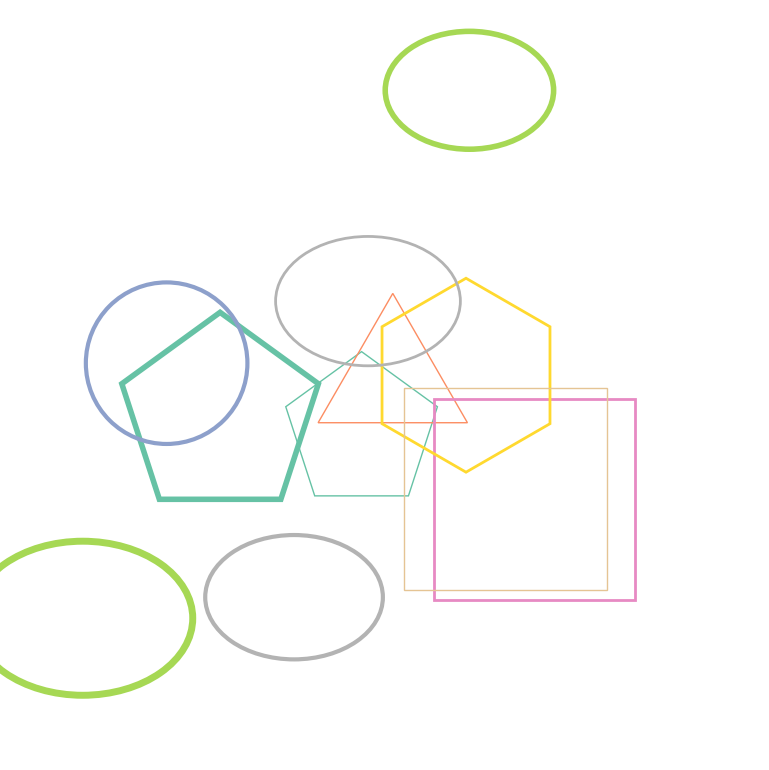[{"shape": "pentagon", "thickness": 2, "radius": 0.67, "center": [0.286, 0.46]}, {"shape": "pentagon", "thickness": 0.5, "radius": 0.52, "center": [0.47, 0.44]}, {"shape": "triangle", "thickness": 0.5, "radius": 0.56, "center": [0.51, 0.507]}, {"shape": "circle", "thickness": 1.5, "radius": 0.52, "center": [0.216, 0.528]}, {"shape": "square", "thickness": 1, "radius": 0.65, "center": [0.694, 0.351]}, {"shape": "oval", "thickness": 2, "radius": 0.55, "center": [0.61, 0.883]}, {"shape": "oval", "thickness": 2.5, "radius": 0.71, "center": [0.107, 0.197]}, {"shape": "hexagon", "thickness": 1, "radius": 0.63, "center": [0.605, 0.513]}, {"shape": "square", "thickness": 0.5, "radius": 0.66, "center": [0.657, 0.365]}, {"shape": "oval", "thickness": 1.5, "radius": 0.58, "center": [0.382, 0.224]}, {"shape": "oval", "thickness": 1, "radius": 0.6, "center": [0.478, 0.609]}]